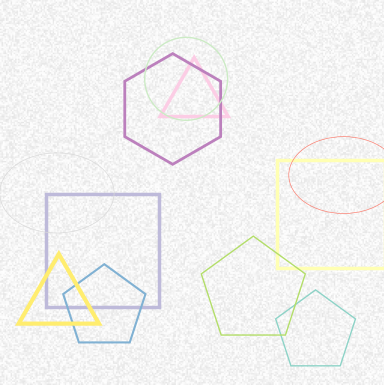[{"shape": "pentagon", "thickness": 1, "radius": 0.55, "center": [0.82, 0.138]}, {"shape": "square", "thickness": 2.5, "radius": 0.7, "center": [0.859, 0.444]}, {"shape": "square", "thickness": 2.5, "radius": 0.73, "center": [0.267, 0.35]}, {"shape": "oval", "thickness": 0.5, "radius": 0.71, "center": [0.893, 0.545]}, {"shape": "pentagon", "thickness": 1.5, "radius": 0.56, "center": [0.271, 0.201]}, {"shape": "pentagon", "thickness": 1, "radius": 0.71, "center": [0.658, 0.245]}, {"shape": "triangle", "thickness": 2.5, "radius": 0.51, "center": [0.504, 0.748]}, {"shape": "oval", "thickness": 0.5, "radius": 0.74, "center": [0.148, 0.499]}, {"shape": "hexagon", "thickness": 2, "radius": 0.72, "center": [0.449, 0.717]}, {"shape": "circle", "thickness": 1, "radius": 0.54, "center": [0.483, 0.795]}, {"shape": "triangle", "thickness": 3, "radius": 0.6, "center": [0.153, 0.22]}]